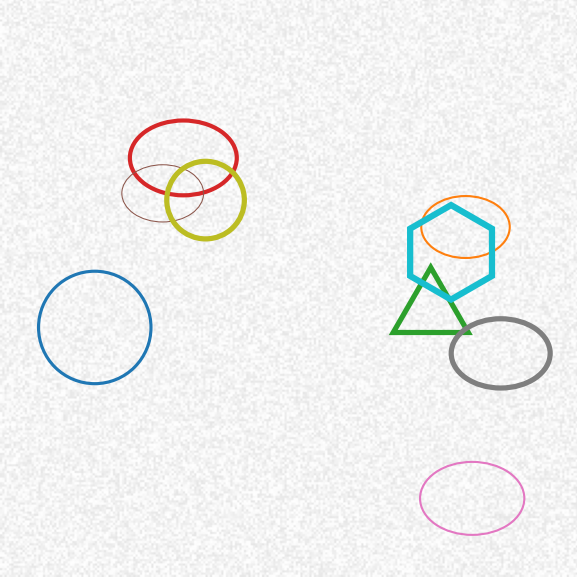[{"shape": "circle", "thickness": 1.5, "radius": 0.49, "center": [0.164, 0.432]}, {"shape": "oval", "thickness": 1, "radius": 0.38, "center": [0.806, 0.606]}, {"shape": "triangle", "thickness": 2.5, "radius": 0.38, "center": [0.746, 0.461]}, {"shape": "oval", "thickness": 2, "radius": 0.46, "center": [0.317, 0.726]}, {"shape": "oval", "thickness": 0.5, "radius": 0.35, "center": [0.282, 0.664]}, {"shape": "oval", "thickness": 1, "radius": 0.45, "center": [0.818, 0.136]}, {"shape": "oval", "thickness": 2.5, "radius": 0.43, "center": [0.867, 0.387]}, {"shape": "circle", "thickness": 2.5, "radius": 0.34, "center": [0.356, 0.653]}, {"shape": "hexagon", "thickness": 3, "radius": 0.41, "center": [0.781, 0.562]}]